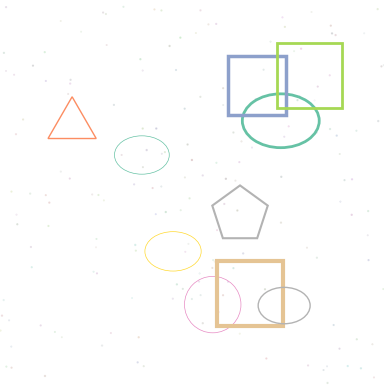[{"shape": "oval", "thickness": 2, "radius": 0.5, "center": [0.729, 0.686]}, {"shape": "oval", "thickness": 0.5, "radius": 0.36, "center": [0.368, 0.597]}, {"shape": "triangle", "thickness": 1, "radius": 0.36, "center": [0.187, 0.676]}, {"shape": "square", "thickness": 2.5, "radius": 0.38, "center": [0.667, 0.777]}, {"shape": "circle", "thickness": 0.5, "radius": 0.37, "center": [0.553, 0.209]}, {"shape": "square", "thickness": 2, "radius": 0.42, "center": [0.804, 0.804]}, {"shape": "oval", "thickness": 0.5, "radius": 0.37, "center": [0.449, 0.347]}, {"shape": "square", "thickness": 3, "radius": 0.43, "center": [0.65, 0.237]}, {"shape": "oval", "thickness": 1, "radius": 0.34, "center": [0.738, 0.206]}, {"shape": "pentagon", "thickness": 1.5, "radius": 0.38, "center": [0.623, 0.443]}]